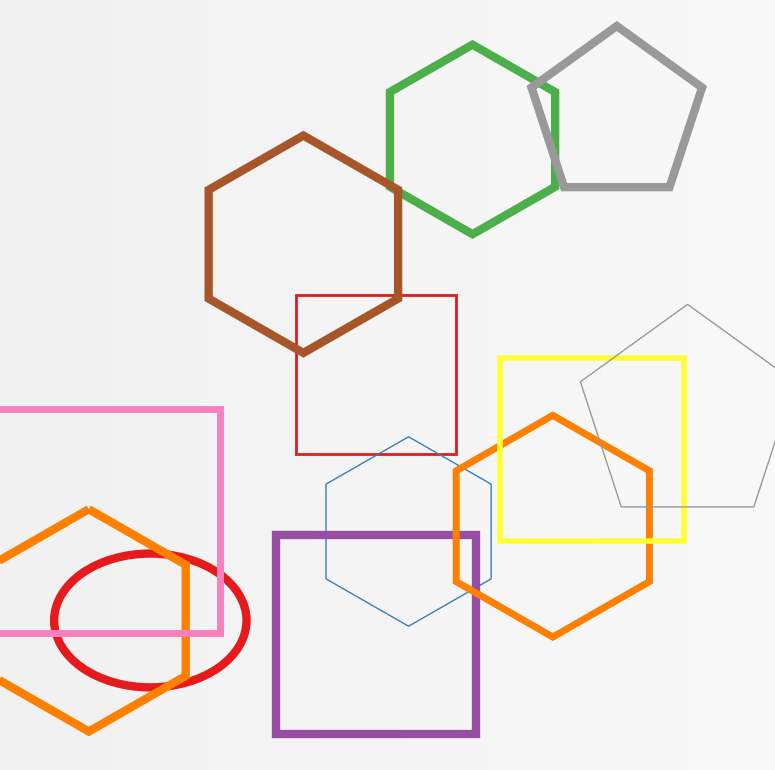[{"shape": "oval", "thickness": 3, "radius": 0.62, "center": [0.194, 0.194]}, {"shape": "square", "thickness": 1, "radius": 0.52, "center": [0.485, 0.514]}, {"shape": "hexagon", "thickness": 0.5, "radius": 0.62, "center": [0.527, 0.31]}, {"shape": "hexagon", "thickness": 3, "radius": 0.62, "center": [0.61, 0.819]}, {"shape": "square", "thickness": 3, "radius": 0.65, "center": [0.486, 0.176]}, {"shape": "hexagon", "thickness": 2.5, "radius": 0.72, "center": [0.713, 0.317]}, {"shape": "hexagon", "thickness": 3, "radius": 0.72, "center": [0.115, 0.194]}, {"shape": "square", "thickness": 2, "radius": 0.59, "center": [0.764, 0.416]}, {"shape": "hexagon", "thickness": 3, "radius": 0.71, "center": [0.391, 0.683]}, {"shape": "square", "thickness": 2.5, "radius": 0.72, "center": [0.139, 0.323]}, {"shape": "pentagon", "thickness": 3, "radius": 0.58, "center": [0.796, 0.851]}, {"shape": "pentagon", "thickness": 0.5, "radius": 0.73, "center": [0.887, 0.459]}]